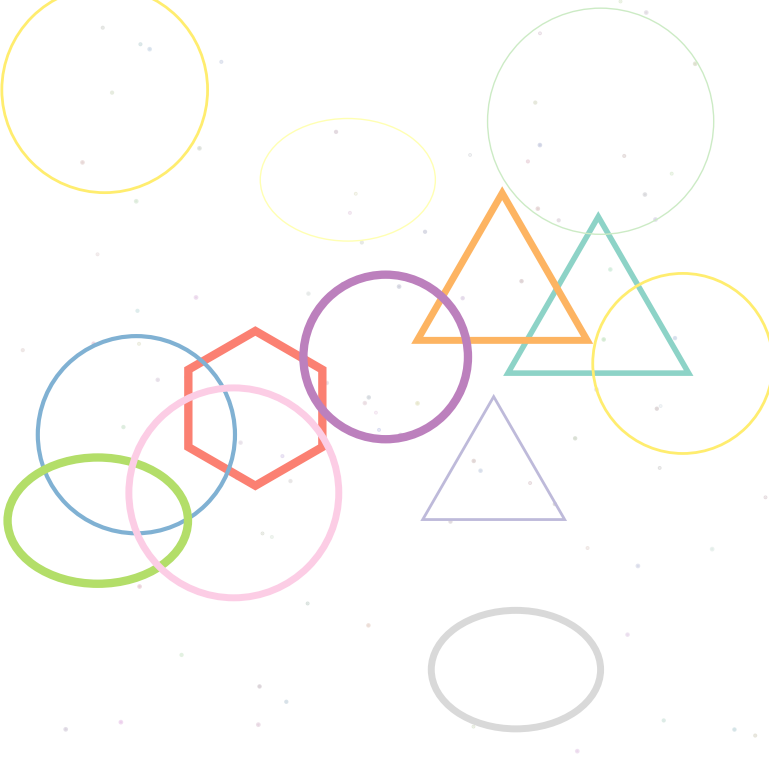[{"shape": "triangle", "thickness": 2, "radius": 0.68, "center": [0.777, 0.583]}, {"shape": "oval", "thickness": 0.5, "radius": 0.57, "center": [0.452, 0.767]}, {"shape": "triangle", "thickness": 1, "radius": 0.53, "center": [0.641, 0.378]}, {"shape": "hexagon", "thickness": 3, "radius": 0.5, "center": [0.332, 0.47]}, {"shape": "circle", "thickness": 1.5, "radius": 0.64, "center": [0.177, 0.435]}, {"shape": "triangle", "thickness": 2.5, "radius": 0.64, "center": [0.652, 0.622]}, {"shape": "oval", "thickness": 3, "radius": 0.59, "center": [0.127, 0.324]}, {"shape": "circle", "thickness": 2.5, "radius": 0.68, "center": [0.304, 0.36]}, {"shape": "oval", "thickness": 2.5, "radius": 0.55, "center": [0.67, 0.13]}, {"shape": "circle", "thickness": 3, "radius": 0.53, "center": [0.501, 0.536]}, {"shape": "circle", "thickness": 0.5, "radius": 0.73, "center": [0.78, 0.843]}, {"shape": "circle", "thickness": 1, "radius": 0.67, "center": [0.136, 0.883]}, {"shape": "circle", "thickness": 1, "radius": 0.58, "center": [0.887, 0.528]}]